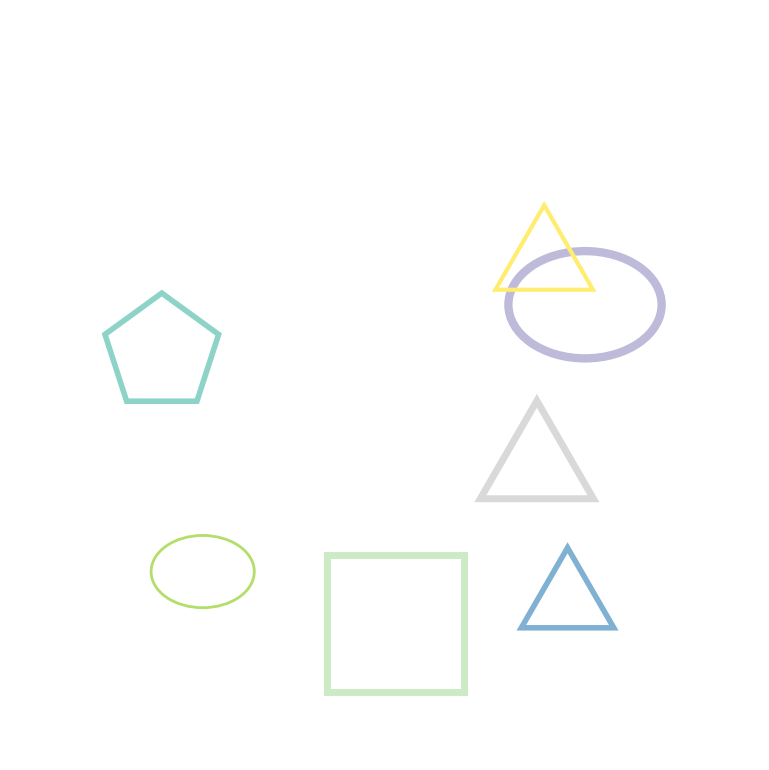[{"shape": "pentagon", "thickness": 2, "radius": 0.39, "center": [0.21, 0.542]}, {"shape": "oval", "thickness": 3, "radius": 0.5, "center": [0.76, 0.604]}, {"shape": "triangle", "thickness": 2, "radius": 0.35, "center": [0.737, 0.219]}, {"shape": "oval", "thickness": 1, "radius": 0.34, "center": [0.263, 0.258]}, {"shape": "triangle", "thickness": 2.5, "radius": 0.42, "center": [0.697, 0.395]}, {"shape": "square", "thickness": 2.5, "radius": 0.45, "center": [0.514, 0.19]}, {"shape": "triangle", "thickness": 1.5, "radius": 0.37, "center": [0.707, 0.66]}]